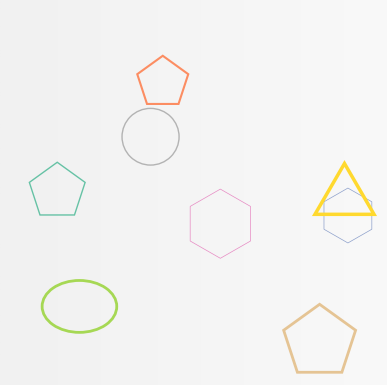[{"shape": "pentagon", "thickness": 1, "radius": 0.38, "center": [0.148, 0.503]}, {"shape": "pentagon", "thickness": 1.5, "radius": 0.35, "center": [0.42, 0.786]}, {"shape": "hexagon", "thickness": 0.5, "radius": 0.36, "center": [0.898, 0.44]}, {"shape": "hexagon", "thickness": 0.5, "radius": 0.45, "center": [0.569, 0.419]}, {"shape": "oval", "thickness": 2, "radius": 0.48, "center": [0.205, 0.204]}, {"shape": "triangle", "thickness": 2.5, "radius": 0.44, "center": [0.889, 0.487]}, {"shape": "pentagon", "thickness": 2, "radius": 0.49, "center": [0.825, 0.112]}, {"shape": "circle", "thickness": 1, "radius": 0.37, "center": [0.389, 0.645]}]